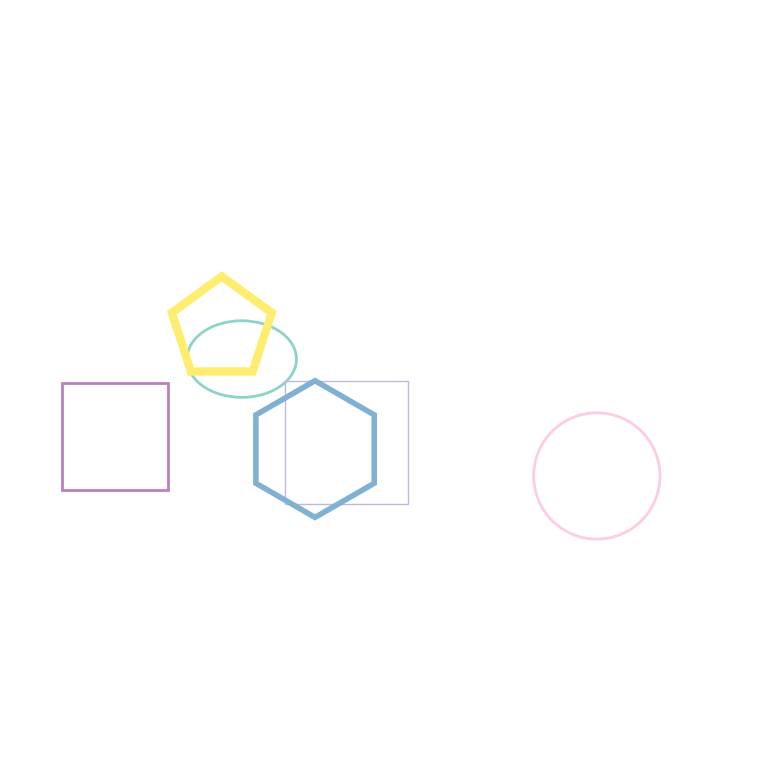[{"shape": "oval", "thickness": 1, "radius": 0.36, "center": [0.314, 0.534]}, {"shape": "square", "thickness": 0.5, "radius": 0.4, "center": [0.45, 0.426]}, {"shape": "hexagon", "thickness": 2, "radius": 0.44, "center": [0.409, 0.417]}, {"shape": "circle", "thickness": 1, "radius": 0.41, "center": [0.775, 0.382]}, {"shape": "square", "thickness": 1, "radius": 0.35, "center": [0.149, 0.433]}, {"shape": "pentagon", "thickness": 3, "radius": 0.34, "center": [0.288, 0.573]}]